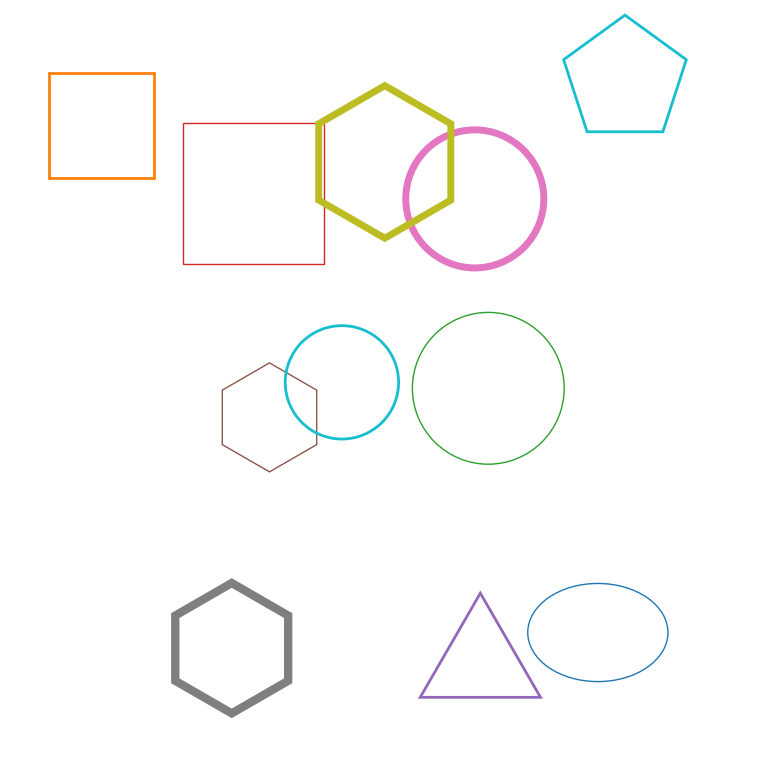[{"shape": "oval", "thickness": 0.5, "radius": 0.46, "center": [0.776, 0.179]}, {"shape": "square", "thickness": 1, "radius": 0.34, "center": [0.132, 0.837]}, {"shape": "circle", "thickness": 0.5, "radius": 0.49, "center": [0.634, 0.496]}, {"shape": "square", "thickness": 0.5, "radius": 0.46, "center": [0.329, 0.749]}, {"shape": "triangle", "thickness": 1, "radius": 0.45, "center": [0.624, 0.139]}, {"shape": "hexagon", "thickness": 0.5, "radius": 0.35, "center": [0.35, 0.458]}, {"shape": "circle", "thickness": 2.5, "radius": 0.45, "center": [0.617, 0.742]}, {"shape": "hexagon", "thickness": 3, "radius": 0.42, "center": [0.301, 0.158]}, {"shape": "hexagon", "thickness": 2.5, "radius": 0.5, "center": [0.5, 0.79]}, {"shape": "circle", "thickness": 1, "radius": 0.37, "center": [0.444, 0.503]}, {"shape": "pentagon", "thickness": 1, "radius": 0.42, "center": [0.812, 0.897]}]